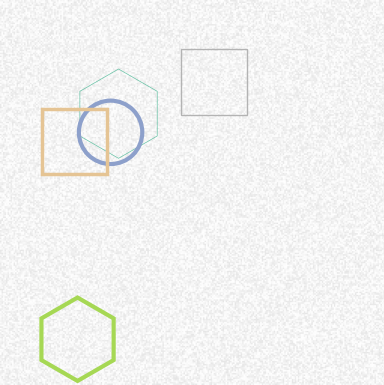[{"shape": "hexagon", "thickness": 0.5, "radius": 0.58, "center": [0.308, 0.705]}, {"shape": "circle", "thickness": 3, "radius": 0.41, "center": [0.287, 0.656]}, {"shape": "hexagon", "thickness": 3, "radius": 0.54, "center": [0.201, 0.119]}, {"shape": "square", "thickness": 2.5, "radius": 0.42, "center": [0.193, 0.632]}, {"shape": "square", "thickness": 1, "radius": 0.43, "center": [0.556, 0.788]}]